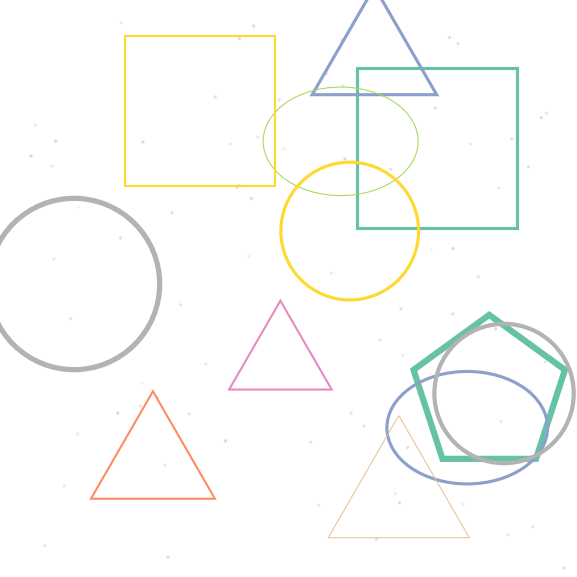[{"shape": "pentagon", "thickness": 3, "radius": 0.69, "center": [0.847, 0.316]}, {"shape": "square", "thickness": 1.5, "radius": 0.69, "center": [0.757, 0.742]}, {"shape": "triangle", "thickness": 1, "radius": 0.62, "center": [0.265, 0.197]}, {"shape": "oval", "thickness": 1.5, "radius": 0.7, "center": [0.809, 0.259]}, {"shape": "triangle", "thickness": 1.5, "radius": 0.62, "center": [0.648, 0.897]}, {"shape": "triangle", "thickness": 1, "radius": 0.51, "center": [0.486, 0.376]}, {"shape": "oval", "thickness": 0.5, "radius": 0.67, "center": [0.59, 0.754]}, {"shape": "square", "thickness": 1, "radius": 0.65, "center": [0.346, 0.806]}, {"shape": "circle", "thickness": 1.5, "radius": 0.6, "center": [0.606, 0.599]}, {"shape": "triangle", "thickness": 0.5, "radius": 0.71, "center": [0.691, 0.139]}, {"shape": "circle", "thickness": 2.5, "radius": 0.74, "center": [0.128, 0.507]}, {"shape": "circle", "thickness": 2, "radius": 0.6, "center": [0.873, 0.318]}]